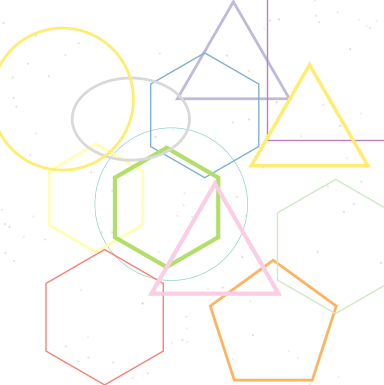[{"shape": "circle", "thickness": 0.5, "radius": 0.99, "center": [0.445, 0.47]}, {"shape": "hexagon", "thickness": 2, "radius": 0.7, "center": [0.249, 0.486]}, {"shape": "triangle", "thickness": 2, "radius": 0.84, "center": [0.606, 0.827]}, {"shape": "hexagon", "thickness": 1, "radius": 0.88, "center": [0.272, 0.176]}, {"shape": "hexagon", "thickness": 1, "radius": 0.81, "center": [0.532, 0.701]}, {"shape": "pentagon", "thickness": 2, "radius": 0.86, "center": [0.71, 0.152]}, {"shape": "hexagon", "thickness": 3, "radius": 0.77, "center": [0.433, 0.461]}, {"shape": "triangle", "thickness": 3, "radius": 0.95, "center": [0.558, 0.332]}, {"shape": "oval", "thickness": 2, "radius": 0.76, "center": [0.34, 0.691]}, {"shape": "square", "thickness": 1, "radius": 0.95, "center": [0.885, 0.827]}, {"shape": "hexagon", "thickness": 1, "radius": 0.87, "center": [0.872, 0.36]}, {"shape": "triangle", "thickness": 2.5, "radius": 0.87, "center": [0.804, 0.657]}, {"shape": "circle", "thickness": 2, "radius": 0.92, "center": [0.162, 0.743]}]